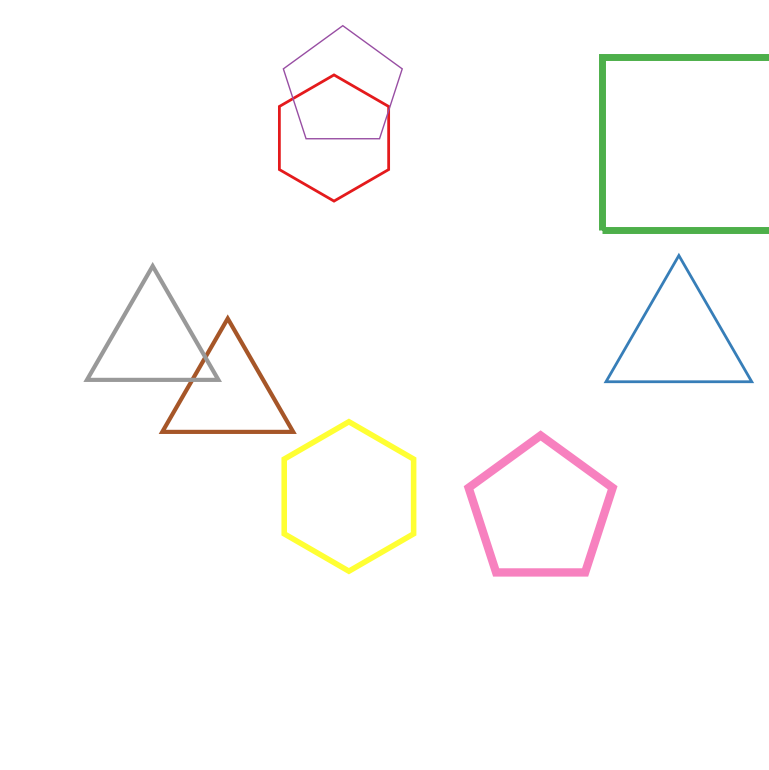[{"shape": "hexagon", "thickness": 1, "radius": 0.41, "center": [0.434, 0.821]}, {"shape": "triangle", "thickness": 1, "radius": 0.55, "center": [0.882, 0.559]}, {"shape": "square", "thickness": 2.5, "radius": 0.56, "center": [0.894, 0.814]}, {"shape": "pentagon", "thickness": 0.5, "radius": 0.41, "center": [0.445, 0.885]}, {"shape": "hexagon", "thickness": 2, "radius": 0.49, "center": [0.453, 0.355]}, {"shape": "triangle", "thickness": 1.5, "radius": 0.49, "center": [0.296, 0.488]}, {"shape": "pentagon", "thickness": 3, "radius": 0.49, "center": [0.702, 0.336]}, {"shape": "triangle", "thickness": 1.5, "radius": 0.49, "center": [0.198, 0.556]}]